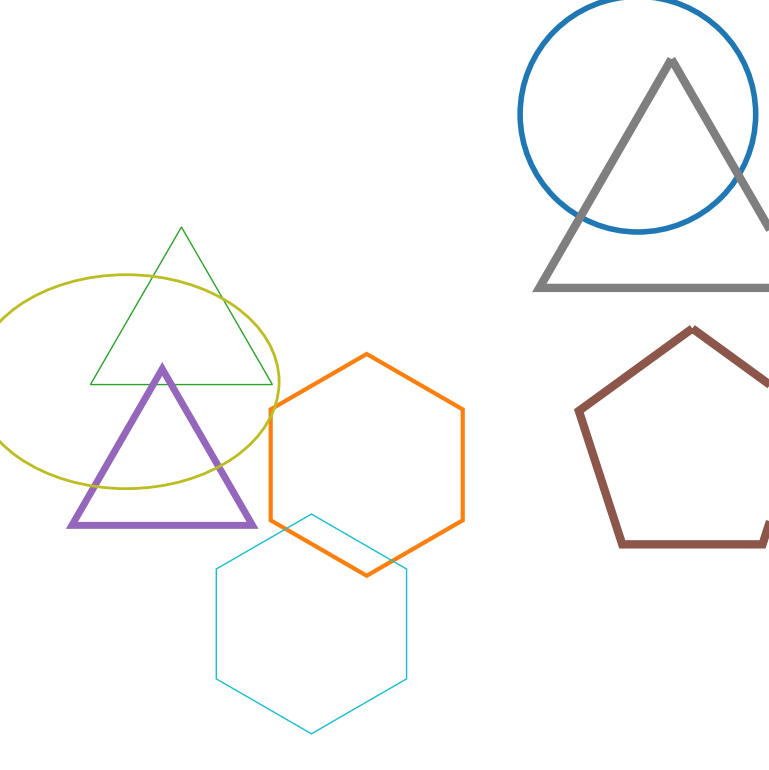[{"shape": "circle", "thickness": 2, "radius": 0.76, "center": [0.828, 0.852]}, {"shape": "hexagon", "thickness": 1.5, "radius": 0.72, "center": [0.476, 0.396]}, {"shape": "triangle", "thickness": 0.5, "radius": 0.68, "center": [0.236, 0.569]}, {"shape": "triangle", "thickness": 2.5, "radius": 0.68, "center": [0.211, 0.385]}, {"shape": "pentagon", "thickness": 3, "radius": 0.77, "center": [0.899, 0.418]}, {"shape": "triangle", "thickness": 3, "radius": 0.99, "center": [0.872, 0.725]}, {"shape": "oval", "thickness": 1, "radius": 0.99, "center": [0.164, 0.504]}, {"shape": "hexagon", "thickness": 0.5, "radius": 0.71, "center": [0.404, 0.19]}]